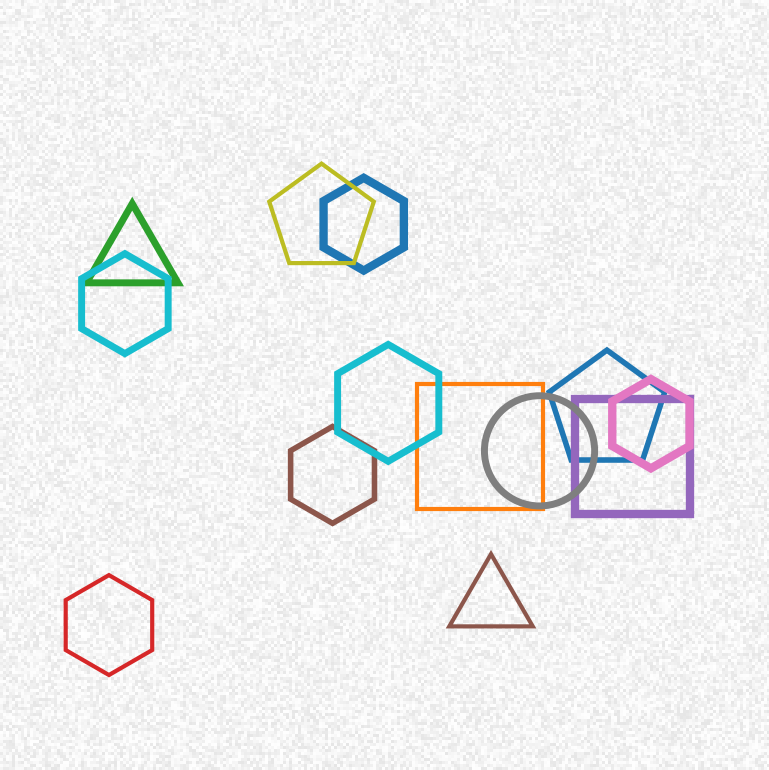[{"shape": "pentagon", "thickness": 2, "radius": 0.39, "center": [0.788, 0.466]}, {"shape": "hexagon", "thickness": 3, "radius": 0.3, "center": [0.472, 0.709]}, {"shape": "square", "thickness": 1.5, "radius": 0.41, "center": [0.623, 0.42]}, {"shape": "triangle", "thickness": 2.5, "radius": 0.34, "center": [0.172, 0.667]}, {"shape": "hexagon", "thickness": 1.5, "radius": 0.32, "center": [0.141, 0.188]}, {"shape": "square", "thickness": 3, "radius": 0.37, "center": [0.822, 0.407]}, {"shape": "triangle", "thickness": 1.5, "radius": 0.31, "center": [0.638, 0.218]}, {"shape": "hexagon", "thickness": 2, "radius": 0.31, "center": [0.432, 0.383]}, {"shape": "hexagon", "thickness": 3, "radius": 0.29, "center": [0.845, 0.45]}, {"shape": "circle", "thickness": 2.5, "radius": 0.36, "center": [0.701, 0.414]}, {"shape": "pentagon", "thickness": 1.5, "radius": 0.36, "center": [0.418, 0.716]}, {"shape": "hexagon", "thickness": 2.5, "radius": 0.32, "center": [0.162, 0.606]}, {"shape": "hexagon", "thickness": 2.5, "radius": 0.38, "center": [0.504, 0.477]}]